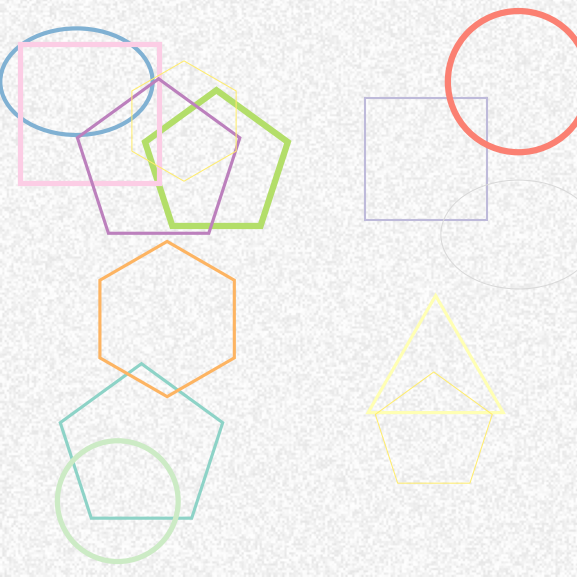[{"shape": "pentagon", "thickness": 1.5, "radius": 0.74, "center": [0.245, 0.221]}, {"shape": "triangle", "thickness": 1.5, "radius": 0.68, "center": [0.754, 0.352]}, {"shape": "square", "thickness": 1, "radius": 0.53, "center": [0.737, 0.724]}, {"shape": "circle", "thickness": 3, "radius": 0.61, "center": [0.898, 0.858]}, {"shape": "oval", "thickness": 2, "radius": 0.66, "center": [0.132, 0.858]}, {"shape": "hexagon", "thickness": 1.5, "radius": 0.67, "center": [0.289, 0.447]}, {"shape": "pentagon", "thickness": 3, "radius": 0.65, "center": [0.375, 0.713]}, {"shape": "square", "thickness": 2.5, "radius": 0.6, "center": [0.155, 0.803]}, {"shape": "oval", "thickness": 0.5, "radius": 0.67, "center": [0.898, 0.593]}, {"shape": "pentagon", "thickness": 1.5, "radius": 0.74, "center": [0.275, 0.715]}, {"shape": "circle", "thickness": 2.5, "radius": 0.52, "center": [0.204, 0.131]}, {"shape": "hexagon", "thickness": 0.5, "radius": 0.52, "center": [0.319, 0.79]}, {"shape": "pentagon", "thickness": 0.5, "radius": 0.53, "center": [0.751, 0.249]}]